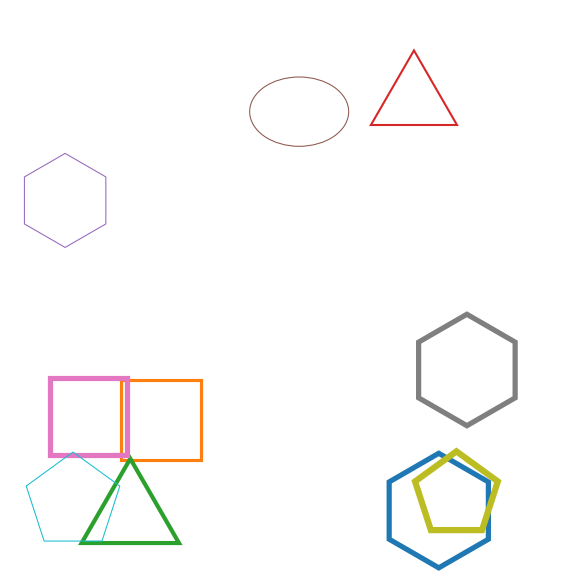[{"shape": "hexagon", "thickness": 2.5, "radius": 0.5, "center": [0.76, 0.115]}, {"shape": "square", "thickness": 1.5, "radius": 0.35, "center": [0.278, 0.272]}, {"shape": "triangle", "thickness": 2, "radius": 0.49, "center": [0.226, 0.107]}, {"shape": "triangle", "thickness": 1, "radius": 0.43, "center": [0.717, 0.826]}, {"shape": "hexagon", "thickness": 0.5, "radius": 0.41, "center": [0.113, 0.652]}, {"shape": "oval", "thickness": 0.5, "radius": 0.43, "center": [0.518, 0.806]}, {"shape": "square", "thickness": 2.5, "radius": 0.34, "center": [0.153, 0.278]}, {"shape": "hexagon", "thickness": 2.5, "radius": 0.48, "center": [0.808, 0.358]}, {"shape": "pentagon", "thickness": 3, "radius": 0.38, "center": [0.79, 0.142]}, {"shape": "pentagon", "thickness": 0.5, "radius": 0.43, "center": [0.126, 0.131]}]